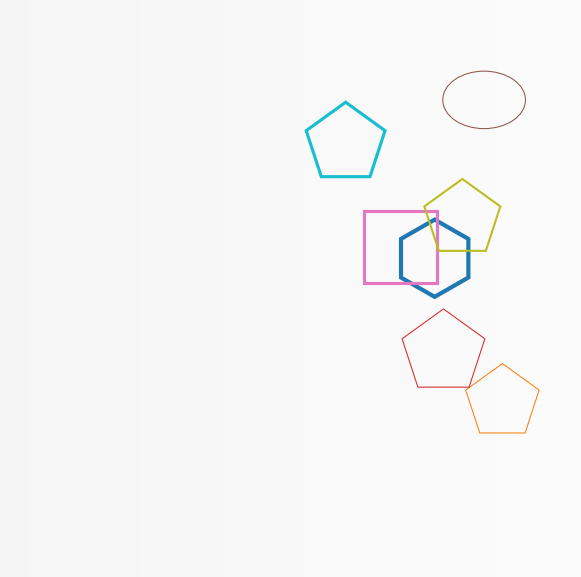[{"shape": "hexagon", "thickness": 2, "radius": 0.33, "center": [0.748, 0.552]}, {"shape": "pentagon", "thickness": 0.5, "radius": 0.33, "center": [0.864, 0.303]}, {"shape": "pentagon", "thickness": 0.5, "radius": 0.37, "center": [0.763, 0.389]}, {"shape": "oval", "thickness": 0.5, "radius": 0.36, "center": [0.833, 0.826]}, {"shape": "square", "thickness": 1.5, "radius": 0.31, "center": [0.689, 0.572]}, {"shape": "pentagon", "thickness": 1, "radius": 0.34, "center": [0.795, 0.62]}, {"shape": "pentagon", "thickness": 1.5, "radius": 0.36, "center": [0.595, 0.751]}]